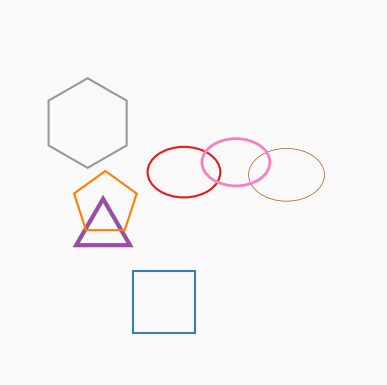[{"shape": "oval", "thickness": 1.5, "radius": 0.47, "center": [0.475, 0.553]}, {"shape": "square", "thickness": 1.5, "radius": 0.4, "center": [0.423, 0.216]}, {"shape": "triangle", "thickness": 3, "radius": 0.4, "center": [0.266, 0.403]}, {"shape": "pentagon", "thickness": 1.5, "radius": 0.43, "center": [0.272, 0.471]}, {"shape": "oval", "thickness": 0.5, "radius": 0.49, "center": [0.739, 0.546]}, {"shape": "oval", "thickness": 2, "radius": 0.44, "center": [0.609, 0.579]}, {"shape": "hexagon", "thickness": 1.5, "radius": 0.58, "center": [0.226, 0.68]}]